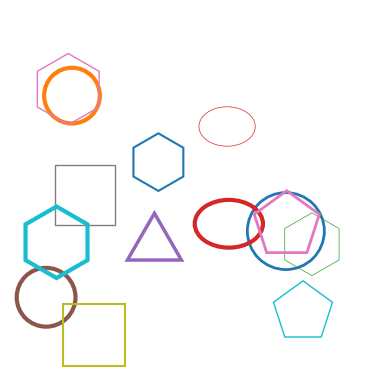[{"shape": "hexagon", "thickness": 1.5, "radius": 0.37, "center": [0.411, 0.579]}, {"shape": "circle", "thickness": 2, "radius": 0.5, "center": [0.742, 0.4]}, {"shape": "circle", "thickness": 3, "radius": 0.36, "center": [0.187, 0.752]}, {"shape": "hexagon", "thickness": 0.5, "radius": 0.41, "center": [0.81, 0.366]}, {"shape": "oval", "thickness": 3, "radius": 0.44, "center": [0.594, 0.419]}, {"shape": "oval", "thickness": 0.5, "radius": 0.37, "center": [0.59, 0.671]}, {"shape": "triangle", "thickness": 2.5, "radius": 0.4, "center": [0.401, 0.365]}, {"shape": "circle", "thickness": 3, "radius": 0.38, "center": [0.12, 0.228]}, {"shape": "hexagon", "thickness": 1, "radius": 0.46, "center": [0.177, 0.768]}, {"shape": "pentagon", "thickness": 2, "radius": 0.44, "center": [0.745, 0.416]}, {"shape": "square", "thickness": 1, "radius": 0.39, "center": [0.22, 0.493]}, {"shape": "square", "thickness": 1.5, "radius": 0.4, "center": [0.244, 0.13]}, {"shape": "pentagon", "thickness": 1, "radius": 0.4, "center": [0.787, 0.19]}, {"shape": "hexagon", "thickness": 3, "radius": 0.46, "center": [0.147, 0.371]}]